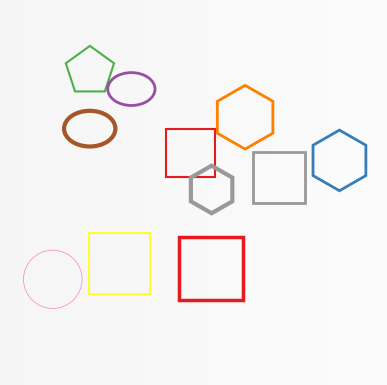[{"shape": "square", "thickness": 1.5, "radius": 0.31, "center": [0.491, 0.603]}, {"shape": "square", "thickness": 2.5, "radius": 0.41, "center": [0.545, 0.304]}, {"shape": "hexagon", "thickness": 2, "radius": 0.39, "center": [0.876, 0.583]}, {"shape": "pentagon", "thickness": 1.5, "radius": 0.33, "center": [0.232, 0.815]}, {"shape": "oval", "thickness": 2, "radius": 0.3, "center": [0.339, 0.769]}, {"shape": "hexagon", "thickness": 2, "radius": 0.41, "center": [0.632, 0.696]}, {"shape": "square", "thickness": 1.5, "radius": 0.4, "center": [0.308, 0.317]}, {"shape": "oval", "thickness": 3, "radius": 0.33, "center": [0.232, 0.666]}, {"shape": "circle", "thickness": 0.5, "radius": 0.38, "center": [0.136, 0.274]}, {"shape": "hexagon", "thickness": 3, "radius": 0.31, "center": [0.546, 0.508]}, {"shape": "square", "thickness": 2, "radius": 0.33, "center": [0.72, 0.539]}]